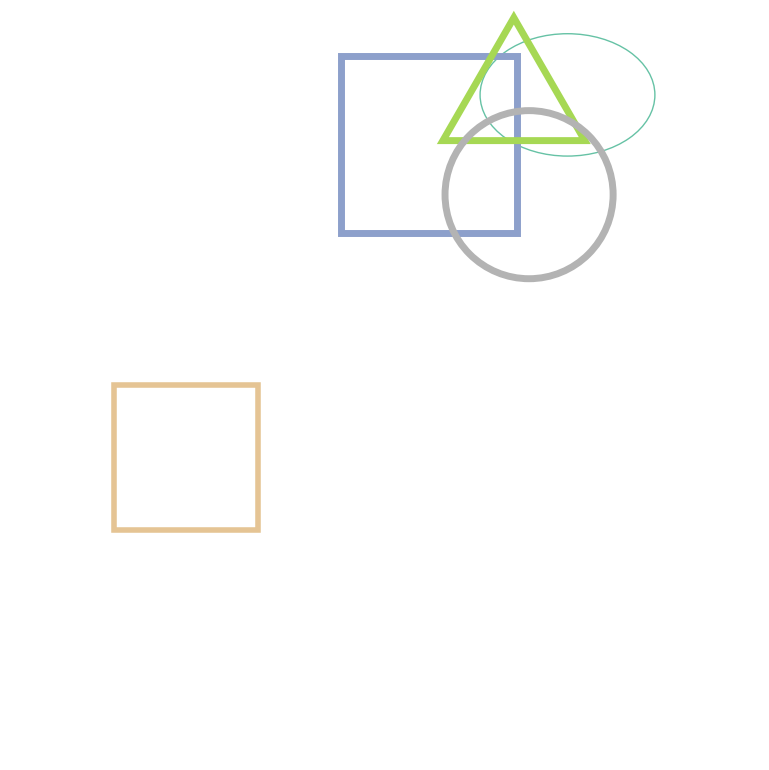[{"shape": "oval", "thickness": 0.5, "radius": 0.57, "center": [0.737, 0.877]}, {"shape": "square", "thickness": 2.5, "radius": 0.57, "center": [0.557, 0.812]}, {"shape": "triangle", "thickness": 2.5, "radius": 0.53, "center": [0.667, 0.871]}, {"shape": "square", "thickness": 2, "radius": 0.47, "center": [0.242, 0.406]}, {"shape": "circle", "thickness": 2.5, "radius": 0.55, "center": [0.687, 0.747]}]